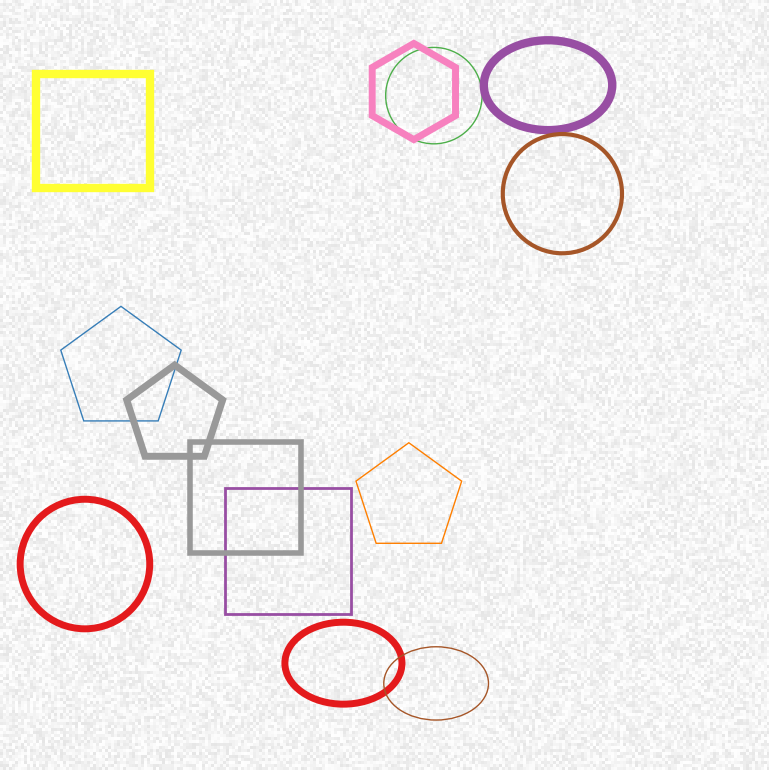[{"shape": "circle", "thickness": 2.5, "radius": 0.42, "center": [0.11, 0.267]}, {"shape": "oval", "thickness": 2.5, "radius": 0.38, "center": [0.446, 0.139]}, {"shape": "pentagon", "thickness": 0.5, "radius": 0.41, "center": [0.157, 0.52]}, {"shape": "circle", "thickness": 0.5, "radius": 0.31, "center": [0.563, 0.876]}, {"shape": "square", "thickness": 1, "radius": 0.41, "center": [0.374, 0.284]}, {"shape": "oval", "thickness": 3, "radius": 0.42, "center": [0.712, 0.889]}, {"shape": "pentagon", "thickness": 0.5, "radius": 0.36, "center": [0.531, 0.353]}, {"shape": "square", "thickness": 3, "radius": 0.37, "center": [0.121, 0.83]}, {"shape": "oval", "thickness": 0.5, "radius": 0.34, "center": [0.566, 0.112]}, {"shape": "circle", "thickness": 1.5, "radius": 0.39, "center": [0.73, 0.748]}, {"shape": "hexagon", "thickness": 2.5, "radius": 0.31, "center": [0.537, 0.881]}, {"shape": "square", "thickness": 2, "radius": 0.36, "center": [0.319, 0.354]}, {"shape": "pentagon", "thickness": 2.5, "radius": 0.33, "center": [0.227, 0.46]}]